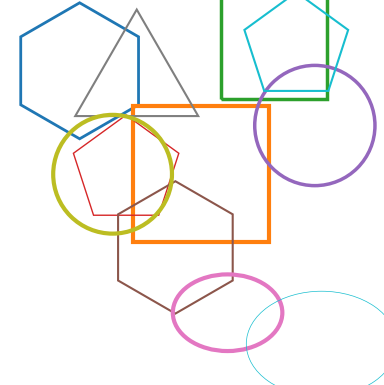[{"shape": "hexagon", "thickness": 2, "radius": 0.88, "center": [0.207, 0.816]}, {"shape": "square", "thickness": 3, "radius": 0.88, "center": [0.523, 0.549]}, {"shape": "square", "thickness": 2.5, "radius": 0.69, "center": [0.712, 0.882]}, {"shape": "pentagon", "thickness": 1, "radius": 0.72, "center": [0.328, 0.557]}, {"shape": "circle", "thickness": 2.5, "radius": 0.78, "center": [0.818, 0.674]}, {"shape": "hexagon", "thickness": 1.5, "radius": 0.86, "center": [0.456, 0.357]}, {"shape": "oval", "thickness": 3, "radius": 0.71, "center": [0.591, 0.188]}, {"shape": "triangle", "thickness": 1.5, "radius": 0.92, "center": [0.355, 0.791]}, {"shape": "circle", "thickness": 3, "radius": 0.77, "center": [0.292, 0.547]}, {"shape": "pentagon", "thickness": 1.5, "radius": 0.71, "center": [0.77, 0.878]}, {"shape": "oval", "thickness": 0.5, "radius": 0.98, "center": [0.835, 0.107]}]